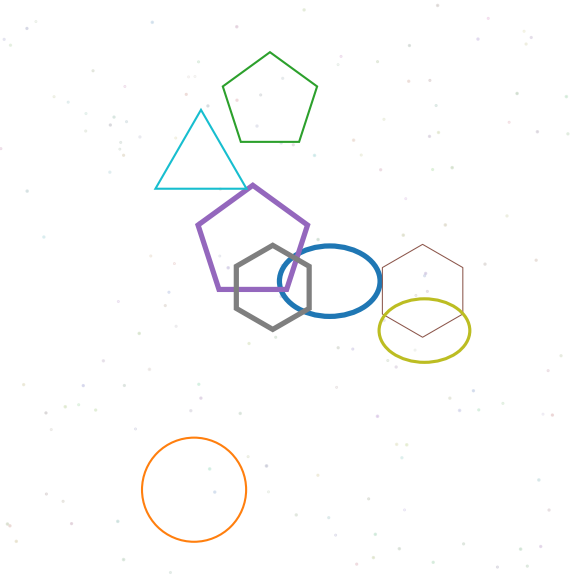[{"shape": "oval", "thickness": 2.5, "radius": 0.44, "center": [0.571, 0.512]}, {"shape": "circle", "thickness": 1, "radius": 0.45, "center": [0.336, 0.151]}, {"shape": "pentagon", "thickness": 1, "radius": 0.43, "center": [0.467, 0.823]}, {"shape": "pentagon", "thickness": 2.5, "radius": 0.5, "center": [0.438, 0.579]}, {"shape": "hexagon", "thickness": 0.5, "radius": 0.4, "center": [0.732, 0.496]}, {"shape": "hexagon", "thickness": 2.5, "radius": 0.36, "center": [0.472, 0.502]}, {"shape": "oval", "thickness": 1.5, "radius": 0.39, "center": [0.735, 0.427]}, {"shape": "triangle", "thickness": 1, "radius": 0.46, "center": [0.348, 0.718]}]